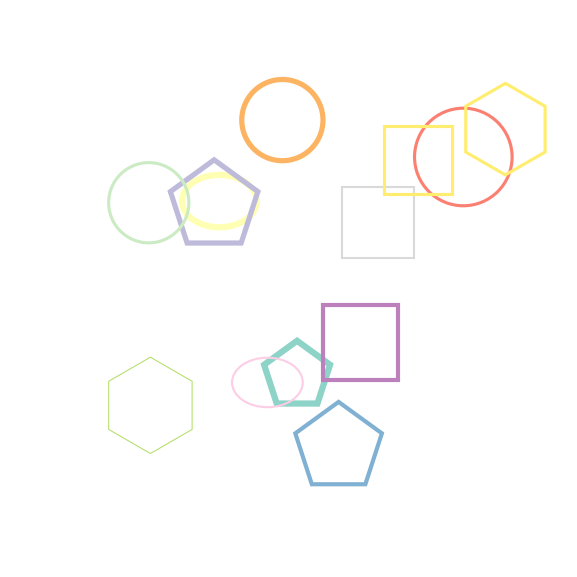[{"shape": "pentagon", "thickness": 3, "radius": 0.3, "center": [0.514, 0.349]}, {"shape": "oval", "thickness": 3, "radius": 0.32, "center": [0.38, 0.651]}, {"shape": "pentagon", "thickness": 2.5, "radius": 0.4, "center": [0.371, 0.643]}, {"shape": "circle", "thickness": 1.5, "radius": 0.42, "center": [0.802, 0.727]}, {"shape": "pentagon", "thickness": 2, "radius": 0.39, "center": [0.586, 0.224]}, {"shape": "circle", "thickness": 2.5, "radius": 0.35, "center": [0.489, 0.791]}, {"shape": "hexagon", "thickness": 0.5, "radius": 0.42, "center": [0.26, 0.297]}, {"shape": "oval", "thickness": 1, "radius": 0.31, "center": [0.463, 0.337]}, {"shape": "square", "thickness": 1, "radius": 0.31, "center": [0.655, 0.613]}, {"shape": "square", "thickness": 2, "radius": 0.32, "center": [0.624, 0.407]}, {"shape": "circle", "thickness": 1.5, "radius": 0.35, "center": [0.258, 0.648]}, {"shape": "square", "thickness": 1.5, "radius": 0.29, "center": [0.725, 0.722]}, {"shape": "hexagon", "thickness": 1.5, "radius": 0.4, "center": [0.875, 0.776]}]